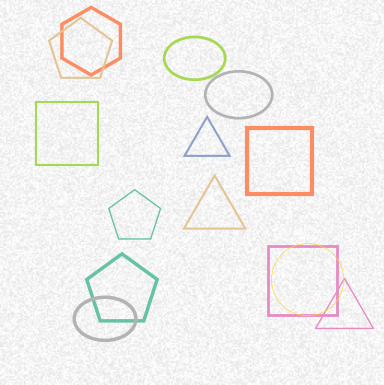[{"shape": "pentagon", "thickness": 1, "radius": 0.35, "center": [0.35, 0.437]}, {"shape": "pentagon", "thickness": 2.5, "radius": 0.48, "center": [0.317, 0.244]}, {"shape": "hexagon", "thickness": 2.5, "radius": 0.44, "center": [0.237, 0.893]}, {"shape": "square", "thickness": 3, "radius": 0.42, "center": [0.727, 0.582]}, {"shape": "triangle", "thickness": 1.5, "radius": 0.34, "center": [0.538, 0.629]}, {"shape": "square", "thickness": 2, "radius": 0.45, "center": [0.786, 0.271]}, {"shape": "triangle", "thickness": 1, "radius": 0.43, "center": [0.895, 0.19]}, {"shape": "square", "thickness": 1.5, "radius": 0.41, "center": [0.174, 0.653]}, {"shape": "oval", "thickness": 2, "radius": 0.4, "center": [0.506, 0.848]}, {"shape": "circle", "thickness": 0.5, "radius": 0.47, "center": [0.799, 0.274]}, {"shape": "triangle", "thickness": 1.5, "radius": 0.46, "center": [0.557, 0.452]}, {"shape": "pentagon", "thickness": 1.5, "radius": 0.43, "center": [0.209, 0.868]}, {"shape": "oval", "thickness": 2.5, "radius": 0.4, "center": [0.273, 0.172]}, {"shape": "oval", "thickness": 2, "radius": 0.43, "center": [0.62, 0.754]}]